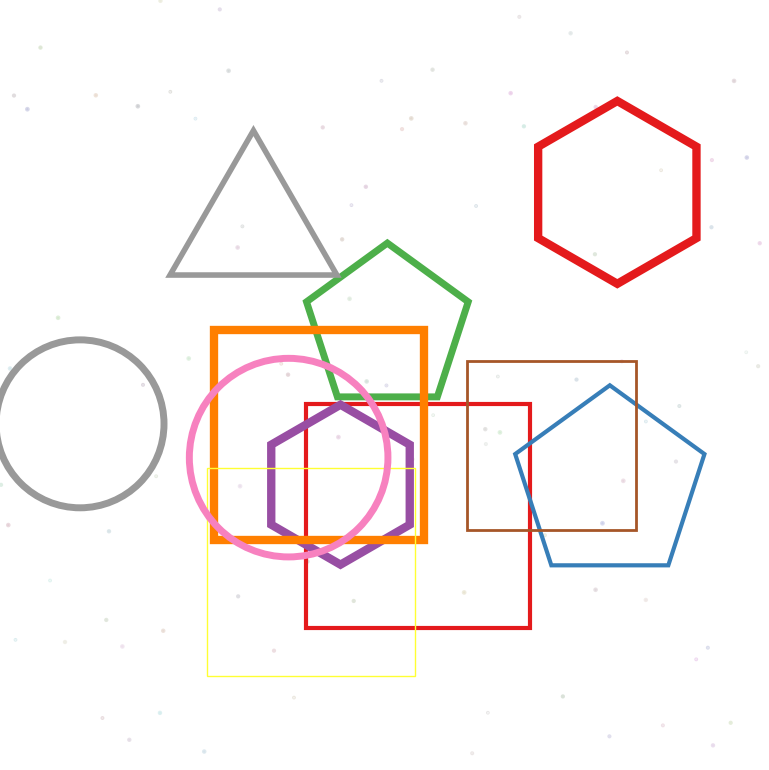[{"shape": "square", "thickness": 1.5, "radius": 0.73, "center": [0.543, 0.33]}, {"shape": "hexagon", "thickness": 3, "radius": 0.59, "center": [0.802, 0.75]}, {"shape": "pentagon", "thickness": 1.5, "radius": 0.65, "center": [0.792, 0.37]}, {"shape": "pentagon", "thickness": 2.5, "radius": 0.55, "center": [0.503, 0.574]}, {"shape": "hexagon", "thickness": 3, "radius": 0.52, "center": [0.442, 0.371]}, {"shape": "square", "thickness": 3, "radius": 0.68, "center": [0.414, 0.435]}, {"shape": "square", "thickness": 0.5, "radius": 0.67, "center": [0.404, 0.257]}, {"shape": "square", "thickness": 1, "radius": 0.55, "center": [0.717, 0.421]}, {"shape": "circle", "thickness": 2.5, "radius": 0.64, "center": [0.375, 0.406]}, {"shape": "circle", "thickness": 2.5, "radius": 0.55, "center": [0.104, 0.45]}, {"shape": "triangle", "thickness": 2, "radius": 0.63, "center": [0.329, 0.705]}]